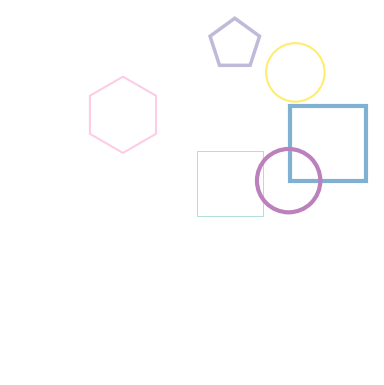[{"shape": "square", "thickness": 0.5, "radius": 0.43, "center": [0.598, 0.523]}, {"shape": "pentagon", "thickness": 2.5, "radius": 0.34, "center": [0.61, 0.885]}, {"shape": "square", "thickness": 3, "radius": 0.49, "center": [0.853, 0.627]}, {"shape": "hexagon", "thickness": 1.5, "radius": 0.5, "center": [0.319, 0.702]}, {"shape": "circle", "thickness": 3, "radius": 0.41, "center": [0.75, 0.531]}, {"shape": "circle", "thickness": 1.5, "radius": 0.38, "center": [0.767, 0.812]}]